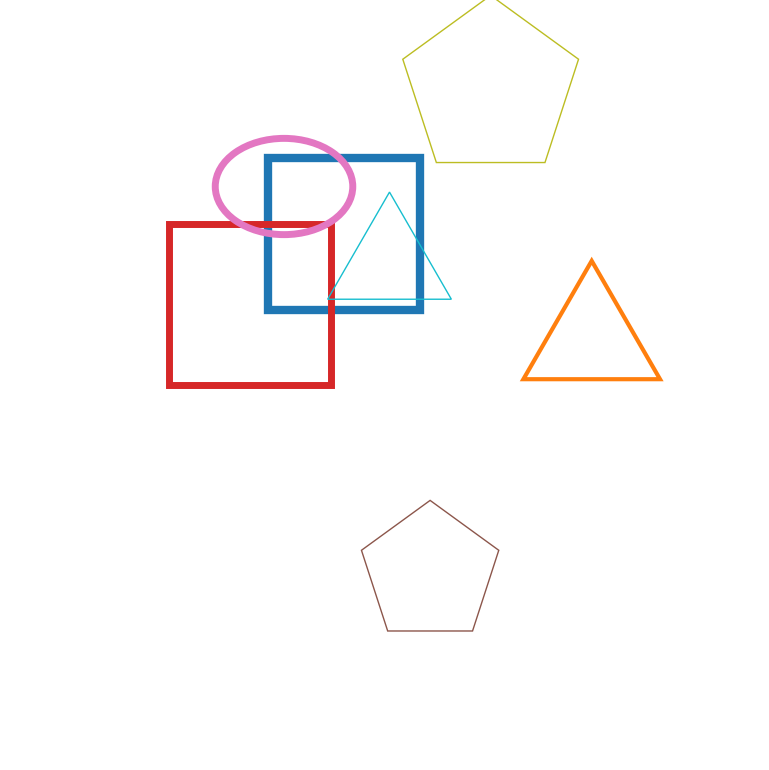[{"shape": "square", "thickness": 3, "radius": 0.49, "center": [0.447, 0.696]}, {"shape": "triangle", "thickness": 1.5, "radius": 0.51, "center": [0.768, 0.559]}, {"shape": "square", "thickness": 2.5, "radius": 0.52, "center": [0.324, 0.604]}, {"shape": "pentagon", "thickness": 0.5, "radius": 0.47, "center": [0.559, 0.256]}, {"shape": "oval", "thickness": 2.5, "radius": 0.45, "center": [0.369, 0.758]}, {"shape": "pentagon", "thickness": 0.5, "radius": 0.6, "center": [0.637, 0.886]}, {"shape": "triangle", "thickness": 0.5, "radius": 0.46, "center": [0.506, 0.658]}]